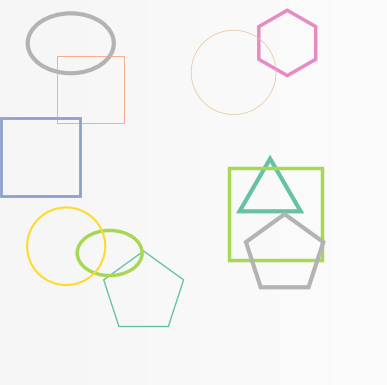[{"shape": "pentagon", "thickness": 1, "radius": 0.54, "center": [0.371, 0.24]}, {"shape": "triangle", "thickness": 3, "radius": 0.46, "center": [0.697, 0.497]}, {"shape": "square", "thickness": 0.5, "radius": 0.43, "center": [0.235, 0.767]}, {"shape": "square", "thickness": 2, "radius": 0.51, "center": [0.105, 0.592]}, {"shape": "hexagon", "thickness": 2.5, "radius": 0.42, "center": [0.741, 0.888]}, {"shape": "square", "thickness": 2.5, "radius": 0.6, "center": [0.71, 0.444]}, {"shape": "oval", "thickness": 2.5, "radius": 0.42, "center": [0.283, 0.343]}, {"shape": "circle", "thickness": 1.5, "radius": 0.5, "center": [0.171, 0.36]}, {"shape": "circle", "thickness": 0.5, "radius": 0.55, "center": [0.603, 0.812]}, {"shape": "pentagon", "thickness": 3, "radius": 0.53, "center": [0.735, 0.339]}, {"shape": "oval", "thickness": 3, "radius": 0.56, "center": [0.183, 0.888]}]